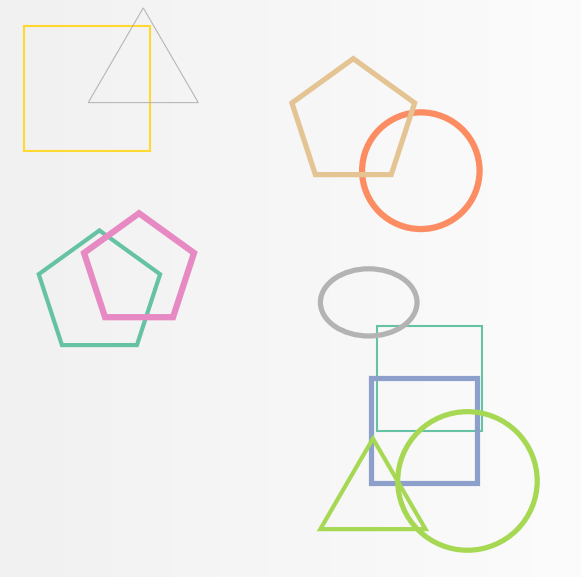[{"shape": "pentagon", "thickness": 2, "radius": 0.55, "center": [0.171, 0.49]}, {"shape": "square", "thickness": 1, "radius": 0.45, "center": [0.739, 0.344]}, {"shape": "circle", "thickness": 3, "radius": 0.51, "center": [0.724, 0.704]}, {"shape": "square", "thickness": 2.5, "radius": 0.46, "center": [0.73, 0.254]}, {"shape": "pentagon", "thickness": 3, "radius": 0.5, "center": [0.239, 0.53]}, {"shape": "circle", "thickness": 2.5, "radius": 0.6, "center": [0.804, 0.166]}, {"shape": "triangle", "thickness": 2, "radius": 0.52, "center": [0.642, 0.135]}, {"shape": "square", "thickness": 1, "radius": 0.54, "center": [0.149, 0.845]}, {"shape": "pentagon", "thickness": 2.5, "radius": 0.56, "center": [0.608, 0.787]}, {"shape": "oval", "thickness": 2.5, "radius": 0.42, "center": [0.634, 0.476]}, {"shape": "triangle", "thickness": 0.5, "radius": 0.55, "center": [0.246, 0.876]}]